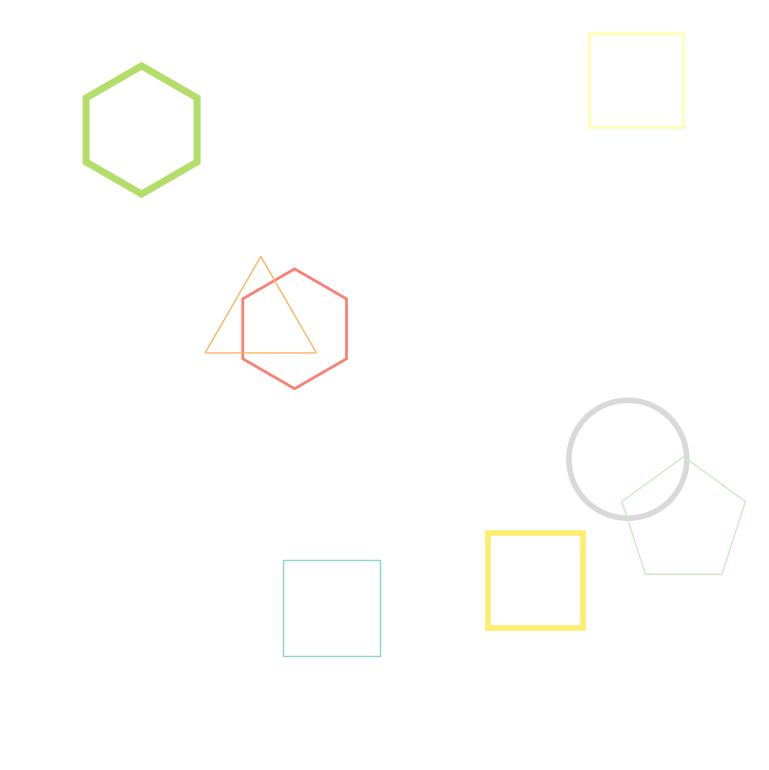[{"shape": "square", "thickness": 0.5, "radius": 0.31, "center": [0.43, 0.21]}, {"shape": "square", "thickness": 1, "radius": 0.31, "center": [0.826, 0.896]}, {"shape": "hexagon", "thickness": 1, "radius": 0.39, "center": [0.383, 0.573]}, {"shape": "triangle", "thickness": 0.5, "radius": 0.42, "center": [0.339, 0.583]}, {"shape": "hexagon", "thickness": 2.5, "radius": 0.42, "center": [0.184, 0.831]}, {"shape": "circle", "thickness": 2, "radius": 0.38, "center": [0.815, 0.404]}, {"shape": "pentagon", "thickness": 0.5, "radius": 0.42, "center": [0.888, 0.323]}, {"shape": "square", "thickness": 2, "radius": 0.31, "center": [0.696, 0.246]}]